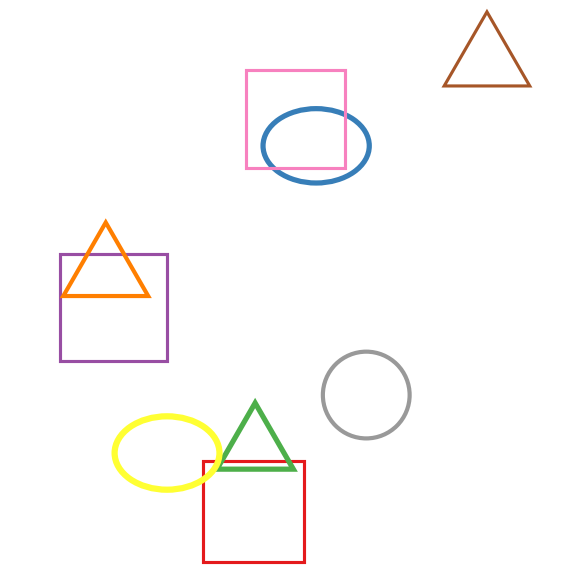[{"shape": "square", "thickness": 1.5, "radius": 0.44, "center": [0.439, 0.114]}, {"shape": "oval", "thickness": 2.5, "radius": 0.46, "center": [0.547, 0.747]}, {"shape": "triangle", "thickness": 2.5, "radius": 0.38, "center": [0.442, 0.225]}, {"shape": "square", "thickness": 1.5, "radius": 0.46, "center": [0.196, 0.467]}, {"shape": "triangle", "thickness": 2, "radius": 0.42, "center": [0.183, 0.529]}, {"shape": "oval", "thickness": 3, "radius": 0.45, "center": [0.289, 0.215]}, {"shape": "triangle", "thickness": 1.5, "radius": 0.43, "center": [0.843, 0.893]}, {"shape": "square", "thickness": 1.5, "radius": 0.43, "center": [0.512, 0.793]}, {"shape": "circle", "thickness": 2, "radius": 0.38, "center": [0.634, 0.315]}]